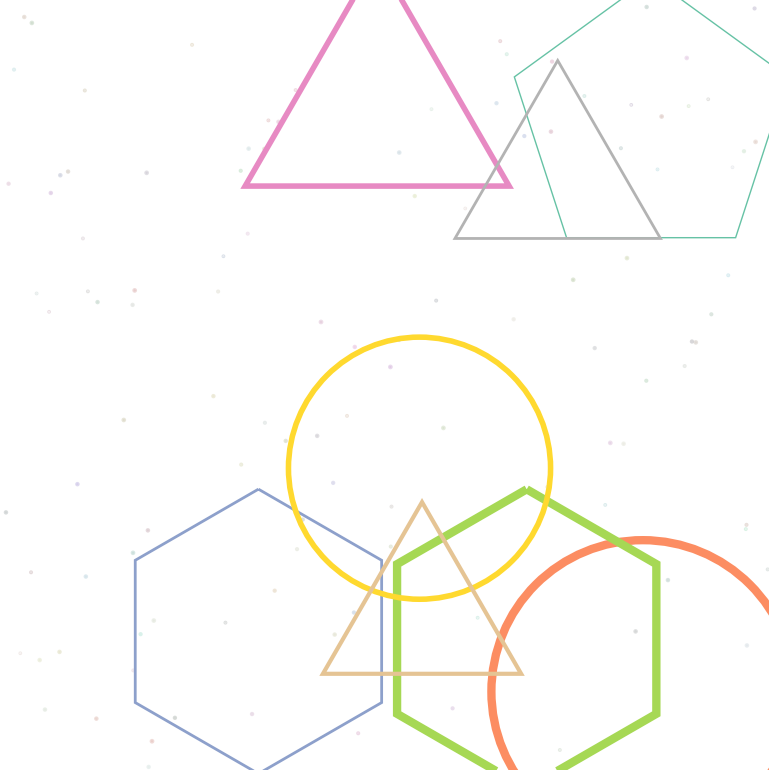[{"shape": "pentagon", "thickness": 0.5, "radius": 0.93, "center": [0.846, 0.842]}, {"shape": "circle", "thickness": 3, "radius": 0.98, "center": [0.835, 0.102]}, {"shape": "hexagon", "thickness": 1, "radius": 0.92, "center": [0.336, 0.18]}, {"shape": "triangle", "thickness": 2, "radius": 0.99, "center": [0.49, 0.857]}, {"shape": "hexagon", "thickness": 3, "radius": 0.97, "center": [0.684, 0.17]}, {"shape": "circle", "thickness": 2, "radius": 0.85, "center": [0.545, 0.392]}, {"shape": "triangle", "thickness": 1.5, "radius": 0.74, "center": [0.548, 0.199]}, {"shape": "triangle", "thickness": 1, "radius": 0.77, "center": [0.724, 0.767]}]